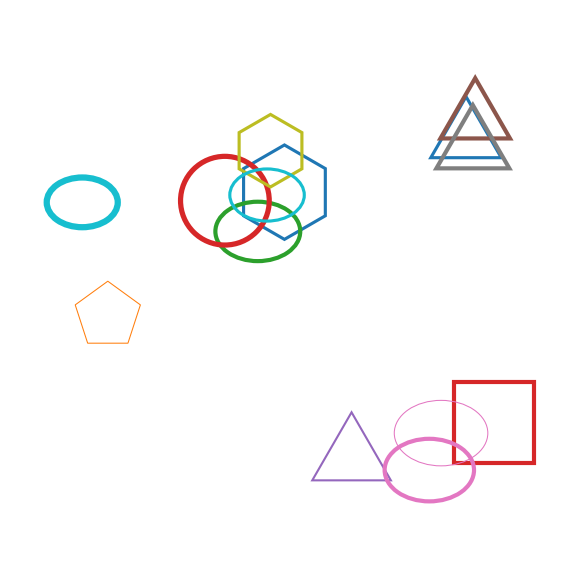[{"shape": "hexagon", "thickness": 1.5, "radius": 0.41, "center": [0.493, 0.666]}, {"shape": "triangle", "thickness": 1.5, "radius": 0.35, "center": [0.807, 0.761]}, {"shape": "pentagon", "thickness": 0.5, "radius": 0.3, "center": [0.187, 0.453]}, {"shape": "oval", "thickness": 2, "radius": 0.37, "center": [0.446, 0.598]}, {"shape": "circle", "thickness": 2.5, "radius": 0.38, "center": [0.389, 0.652]}, {"shape": "square", "thickness": 2, "radius": 0.35, "center": [0.856, 0.268]}, {"shape": "triangle", "thickness": 1, "radius": 0.39, "center": [0.609, 0.207]}, {"shape": "triangle", "thickness": 2, "radius": 0.35, "center": [0.823, 0.794]}, {"shape": "oval", "thickness": 2, "radius": 0.39, "center": [0.743, 0.185]}, {"shape": "oval", "thickness": 0.5, "radius": 0.4, "center": [0.764, 0.249]}, {"shape": "triangle", "thickness": 2, "radius": 0.36, "center": [0.819, 0.744]}, {"shape": "hexagon", "thickness": 1.5, "radius": 0.31, "center": [0.468, 0.738]}, {"shape": "oval", "thickness": 3, "radius": 0.31, "center": [0.142, 0.649]}, {"shape": "oval", "thickness": 1.5, "radius": 0.32, "center": [0.462, 0.661]}]